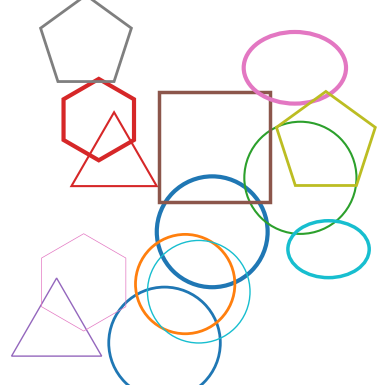[{"shape": "circle", "thickness": 3, "radius": 0.72, "center": [0.551, 0.398]}, {"shape": "circle", "thickness": 2, "radius": 0.72, "center": [0.427, 0.109]}, {"shape": "circle", "thickness": 2, "radius": 0.65, "center": [0.481, 0.262]}, {"shape": "circle", "thickness": 1.5, "radius": 0.73, "center": [0.78, 0.538]}, {"shape": "hexagon", "thickness": 3, "radius": 0.53, "center": [0.257, 0.689]}, {"shape": "triangle", "thickness": 1.5, "radius": 0.64, "center": [0.296, 0.581]}, {"shape": "triangle", "thickness": 1, "radius": 0.68, "center": [0.147, 0.143]}, {"shape": "square", "thickness": 2.5, "radius": 0.72, "center": [0.557, 0.618]}, {"shape": "hexagon", "thickness": 0.5, "radius": 0.63, "center": [0.217, 0.267]}, {"shape": "oval", "thickness": 3, "radius": 0.66, "center": [0.766, 0.824]}, {"shape": "pentagon", "thickness": 2, "radius": 0.62, "center": [0.223, 0.889]}, {"shape": "pentagon", "thickness": 2, "radius": 0.68, "center": [0.846, 0.627]}, {"shape": "oval", "thickness": 2.5, "radius": 0.53, "center": [0.853, 0.353]}, {"shape": "circle", "thickness": 1, "radius": 0.67, "center": [0.516, 0.242]}]